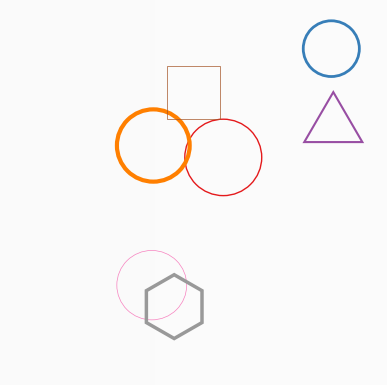[{"shape": "circle", "thickness": 1, "radius": 0.5, "center": [0.576, 0.591]}, {"shape": "circle", "thickness": 2, "radius": 0.36, "center": [0.855, 0.874]}, {"shape": "triangle", "thickness": 1.5, "radius": 0.43, "center": [0.86, 0.674]}, {"shape": "circle", "thickness": 3, "radius": 0.47, "center": [0.396, 0.622]}, {"shape": "square", "thickness": 0.5, "radius": 0.35, "center": [0.499, 0.76]}, {"shape": "circle", "thickness": 0.5, "radius": 0.45, "center": [0.392, 0.259]}, {"shape": "hexagon", "thickness": 2.5, "radius": 0.41, "center": [0.45, 0.204]}]